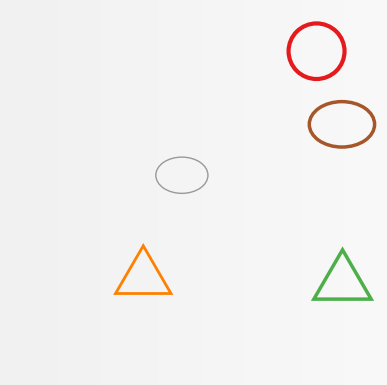[{"shape": "circle", "thickness": 3, "radius": 0.36, "center": [0.817, 0.867]}, {"shape": "triangle", "thickness": 2.5, "radius": 0.43, "center": [0.884, 0.266]}, {"shape": "triangle", "thickness": 2, "radius": 0.41, "center": [0.37, 0.279]}, {"shape": "oval", "thickness": 2.5, "radius": 0.42, "center": [0.882, 0.677]}, {"shape": "oval", "thickness": 1, "radius": 0.34, "center": [0.469, 0.545]}]